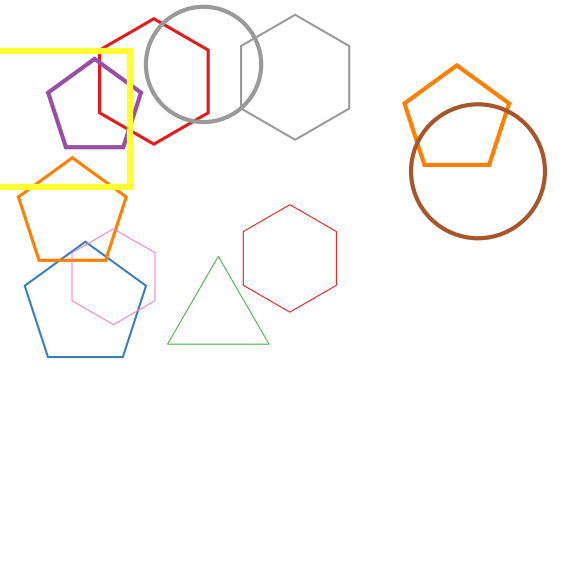[{"shape": "hexagon", "thickness": 0.5, "radius": 0.47, "center": [0.502, 0.552]}, {"shape": "hexagon", "thickness": 1.5, "radius": 0.54, "center": [0.266, 0.858]}, {"shape": "pentagon", "thickness": 1, "radius": 0.55, "center": [0.148, 0.47]}, {"shape": "triangle", "thickness": 0.5, "radius": 0.51, "center": [0.378, 0.454]}, {"shape": "pentagon", "thickness": 2, "radius": 0.42, "center": [0.164, 0.813]}, {"shape": "pentagon", "thickness": 1.5, "radius": 0.49, "center": [0.125, 0.628]}, {"shape": "pentagon", "thickness": 2, "radius": 0.48, "center": [0.791, 0.791]}, {"shape": "square", "thickness": 3, "radius": 0.59, "center": [0.108, 0.794]}, {"shape": "circle", "thickness": 2, "radius": 0.58, "center": [0.828, 0.703]}, {"shape": "hexagon", "thickness": 0.5, "radius": 0.41, "center": [0.197, 0.52]}, {"shape": "circle", "thickness": 2, "radius": 0.5, "center": [0.352, 0.888]}, {"shape": "hexagon", "thickness": 1, "radius": 0.54, "center": [0.511, 0.865]}]